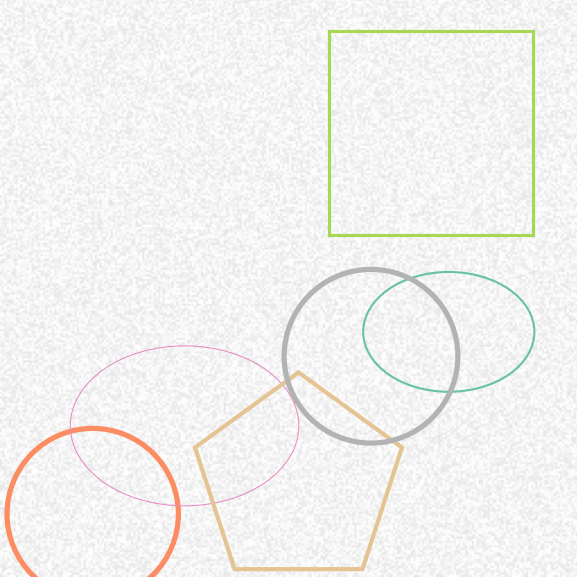[{"shape": "oval", "thickness": 1, "radius": 0.74, "center": [0.777, 0.424]}, {"shape": "circle", "thickness": 2.5, "radius": 0.74, "center": [0.161, 0.109]}, {"shape": "oval", "thickness": 0.5, "radius": 0.99, "center": [0.32, 0.262]}, {"shape": "square", "thickness": 1.5, "radius": 0.88, "center": [0.747, 0.769]}, {"shape": "pentagon", "thickness": 2, "radius": 0.94, "center": [0.517, 0.166]}, {"shape": "circle", "thickness": 2.5, "radius": 0.75, "center": [0.642, 0.382]}]